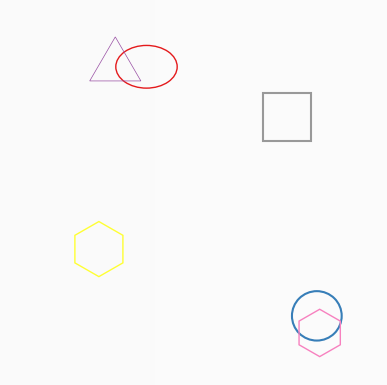[{"shape": "oval", "thickness": 1, "radius": 0.4, "center": [0.378, 0.827]}, {"shape": "circle", "thickness": 1.5, "radius": 0.32, "center": [0.818, 0.18]}, {"shape": "triangle", "thickness": 0.5, "radius": 0.38, "center": [0.298, 0.828]}, {"shape": "hexagon", "thickness": 1, "radius": 0.36, "center": [0.255, 0.353]}, {"shape": "hexagon", "thickness": 1, "radius": 0.31, "center": [0.825, 0.135]}, {"shape": "square", "thickness": 1.5, "radius": 0.31, "center": [0.741, 0.697]}]